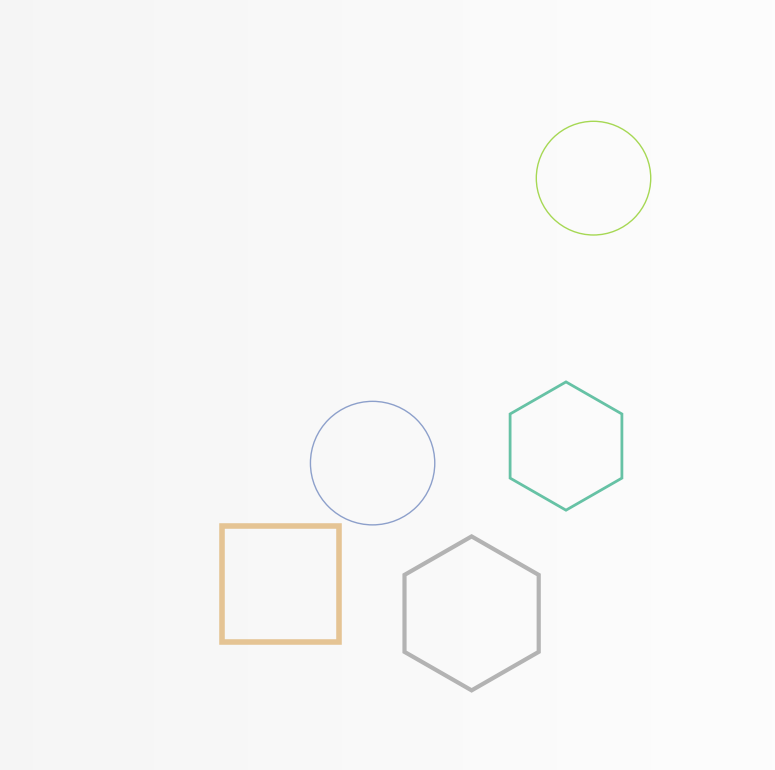[{"shape": "hexagon", "thickness": 1, "radius": 0.42, "center": [0.73, 0.421]}, {"shape": "circle", "thickness": 0.5, "radius": 0.4, "center": [0.481, 0.399]}, {"shape": "circle", "thickness": 0.5, "radius": 0.37, "center": [0.766, 0.769]}, {"shape": "square", "thickness": 2, "radius": 0.38, "center": [0.362, 0.241]}, {"shape": "hexagon", "thickness": 1.5, "radius": 0.5, "center": [0.609, 0.203]}]